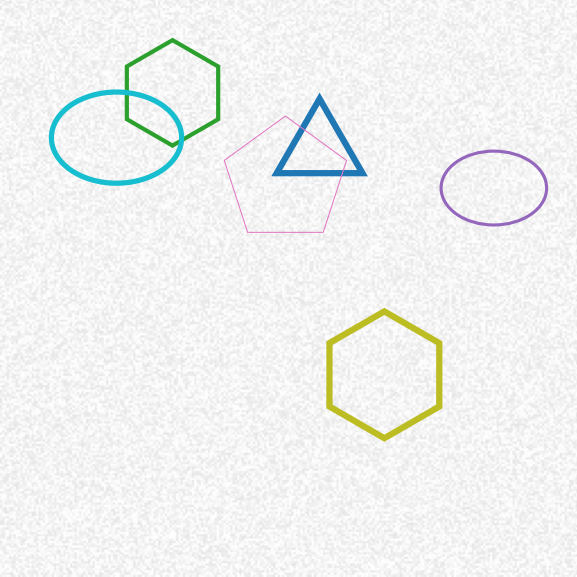[{"shape": "triangle", "thickness": 3, "radius": 0.43, "center": [0.553, 0.742]}, {"shape": "hexagon", "thickness": 2, "radius": 0.46, "center": [0.299, 0.838]}, {"shape": "oval", "thickness": 1.5, "radius": 0.46, "center": [0.855, 0.674]}, {"shape": "pentagon", "thickness": 0.5, "radius": 0.56, "center": [0.494, 0.687]}, {"shape": "hexagon", "thickness": 3, "radius": 0.55, "center": [0.666, 0.35]}, {"shape": "oval", "thickness": 2.5, "radius": 0.56, "center": [0.202, 0.761]}]